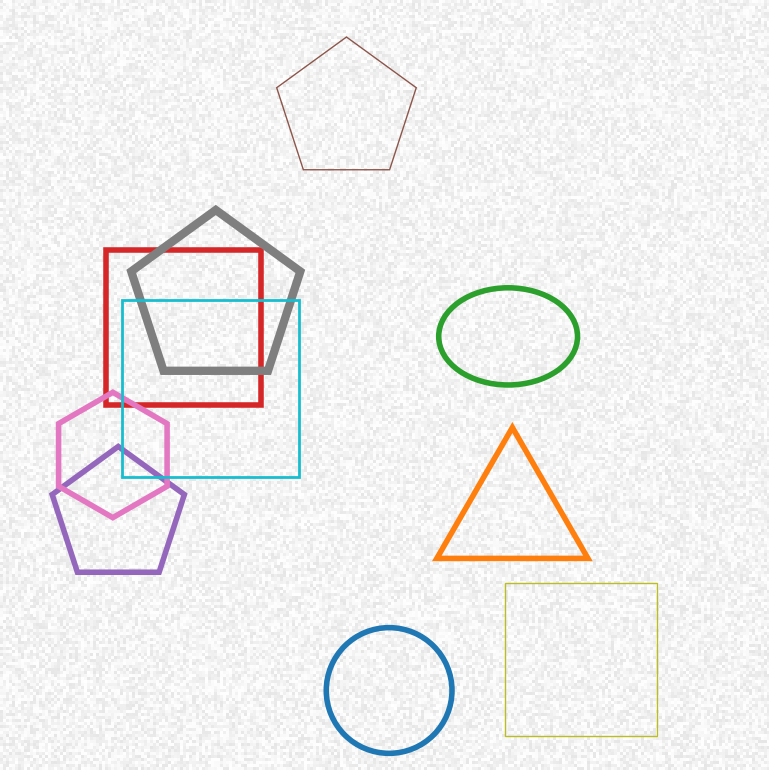[{"shape": "circle", "thickness": 2, "radius": 0.41, "center": [0.505, 0.103]}, {"shape": "triangle", "thickness": 2, "radius": 0.57, "center": [0.665, 0.331]}, {"shape": "oval", "thickness": 2, "radius": 0.45, "center": [0.66, 0.563]}, {"shape": "square", "thickness": 2, "radius": 0.5, "center": [0.239, 0.574]}, {"shape": "pentagon", "thickness": 2, "radius": 0.45, "center": [0.154, 0.33]}, {"shape": "pentagon", "thickness": 0.5, "radius": 0.48, "center": [0.45, 0.857]}, {"shape": "hexagon", "thickness": 2, "radius": 0.41, "center": [0.147, 0.409]}, {"shape": "pentagon", "thickness": 3, "radius": 0.58, "center": [0.28, 0.612]}, {"shape": "square", "thickness": 0.5, "radius": 0.5, "center": [0.755, 0.144]}, {"shape": "square", "thickness": 1, "radius": 0.57, "center": [0.274, 0.495]}]